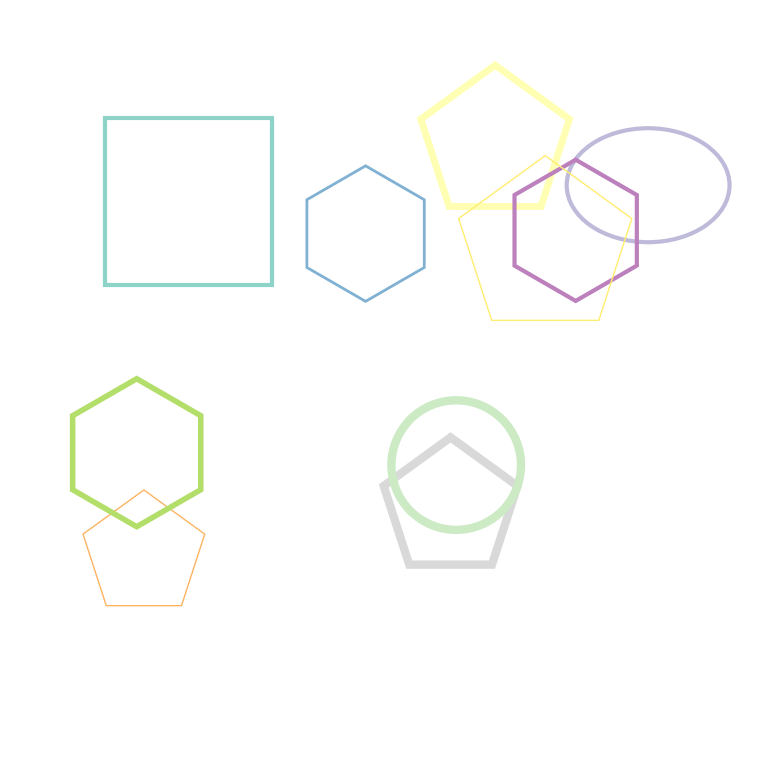[{"shape": "square", "thickness": 1.5, "radius": 0.54, "center": [0.245, 0.739]}, {"shape": "pentagon", "thickness": 2.5, "radius": 0.51, "center": [0.643, 0.814]}, {"shape": "oval", "thickness": 1.5, "radius": 0.53, "center": [0.842, 0.759]}, {"shape": "hexagon", "thickness": 1, "radius": 0.44, "center": [0.475, 0.697]}, {"shape": "pentagon", "thickness": 0.5, "radius": 0.42, "center": [0.187, 0.281]}, {"shape": "hexagon", "thickness": 2, "radius": 0.48, "center": [0.178, 0.412]}, {"shape": "pentagon", "thickness": 3, "radius": 0.46, "center": [0.585, 0.341]}, {"shape": "hexagon", "thickness": 1.5, "radius": 0.46, "center": [0.748, 0.701]}, {"shape": "circle", "thickness": 3, "radius": 0.42, "center": [0.592, 0.396]}, {"shape": "pentagon", "thickness": 0.5, "radius": 0.59, "center": [0.708, 0.68]}]